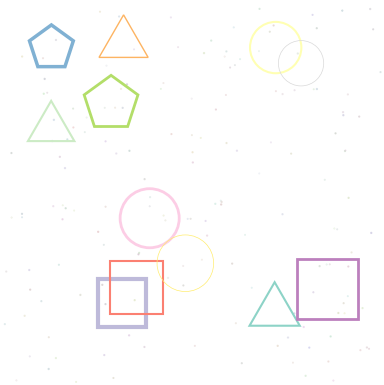[{"shape": "triangle", "thickness": 1.5, "radius": 0.38, "center": [0.713, 0.192]}, {"shape": "circle", "thickness": 1.5, "radius": 0.33, "center": [0.716, 0.876]}, {"shape": "square", "thickness": 3, "radius": 0.31, "center": [0.317, 0.213]}, {"shape": "square", "thickness": 1.5, "radius": 0.35, "center": [0.354, 0.254]}, {"shape": "pentagon", "thickness": 2.5, "radius": 0.3, "center": [0.133, 0.875]}, {"shape": "triangle", "thickness": 1, "radius": 0.37, "center": [0.321, 0.888]}, {"shape": "pentagon", "thickness": 2, "radius": 0.37, "center": [0.288, 0.731]}, {"shape": "circle", "thickness": 2, "radius": 0.38, "center": [0.389, 0.433]}, {"shape": "circle", "thickness": 0.5, "radius": 0.29, "center": [0.782, 0.836]}, {"shape": "square", "thickness": 2, "radius": 0.39, "center": [0.851, 0.25]}, {"shape": "triangle", "thickness": 1.5, "radius": 0.35, "center": [0.133, 0.668]}, {"shape": "circle", "thickness": 0.5, "radius": 0.37, "center": [0.481, 0.316]}]